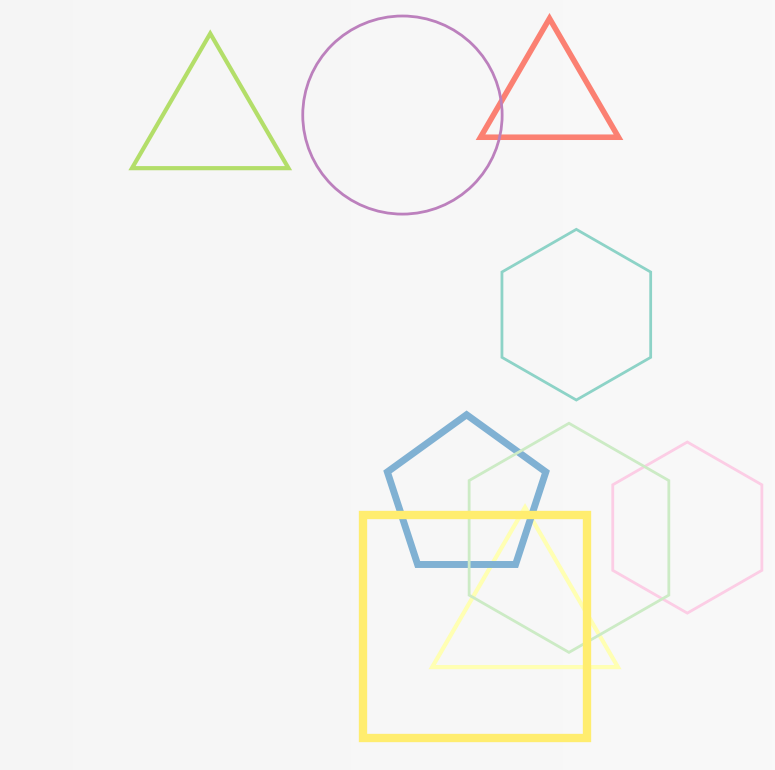[{"shape": "hexagon", "thickness": 1, "radius": 0.55, "center": [0.744, 0.591]}, {"shape": "triangle", "thickness": 1.5, "radius": 0.69, "center": [0.677, 0.203]}, {"shape": "triangle", "thickness": 2, "radius": 0.51, "center": [0.709, 0.873]}, {"shape": "pentagon", "thickness": 2.5, "radius": 0.54, "center": [0.602, 0.354]}, {"shape": "triangle", "thickness": 1.5, "radius": 0.58, "center": [0.271, 0.84]}, {"shape": "hexagon", "thickness": 1, "radius": 0.56, "center": [0.887, 0.315]}, {"shape": "circle", "thickness": 1, "radius": 0.64, "center": [0.519, 0.851]}, {"shape": "hexagon", "thickness": 1, "radius": 0.74, "center": [0.734, 0.302]}, {"shape": "square", "thickness": 3, "radius": 0.72, "center": [0.613, 0.186]}]